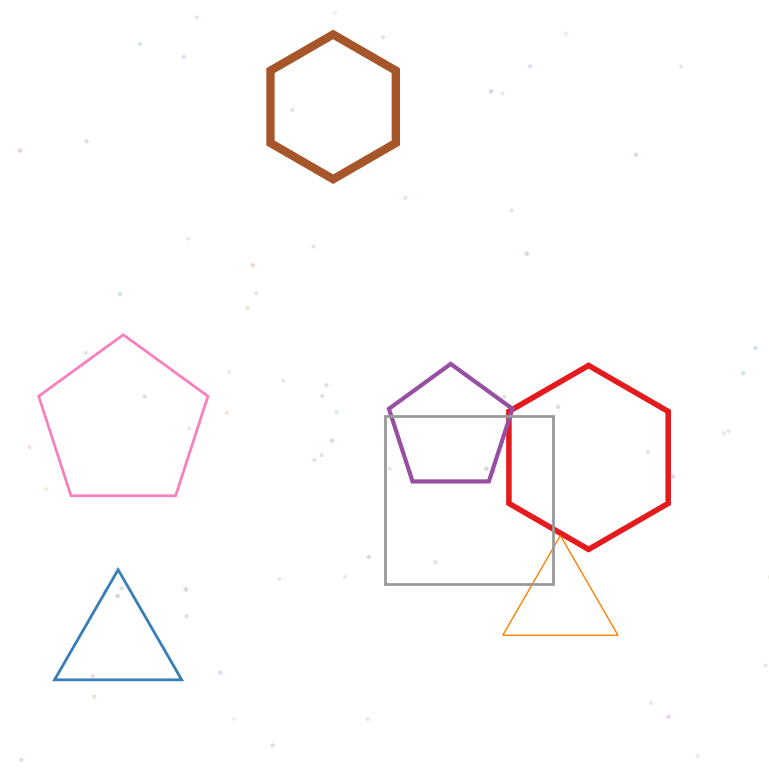[{"shape": "hexagon", "thickness": 2, "radius": 0.6, "center": [0.764, 0.406]}, {"shape": "triangle", "thickness": 1, "radius": 0.48, "center": [0.153, 0.165]}, {"shape": "pentagon", "thickness": 1.5, "radius": 0.42, "center": [0.585, 0.443]}, {"shape": "triangle", "thickness": 0.5, "radius": 0.43, "center": [0.728, 0.218]}, {"shape": "hexagon", "thickness": 3, "radius": 0.47, "center": [0.433, 0.861]}, {"shape": "pentagon", "thickness": 1, "radius": 0.58, "center": [0.16, 0.45]}, {"shape": "square", "thickness": 1, "radius": 0.54, "center": [0.609, 0.351]}]